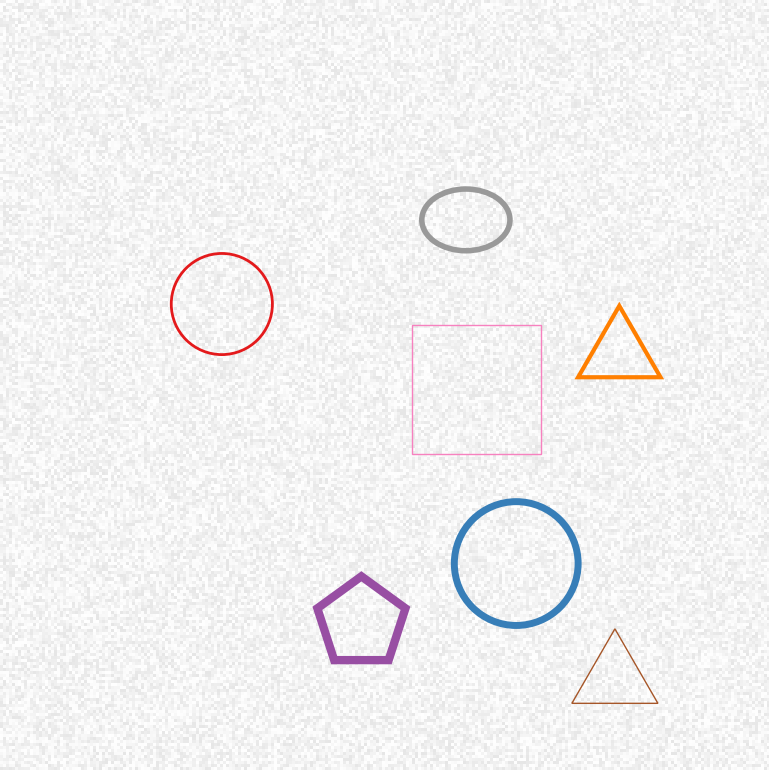[{"shape": "circle", "thickness": 1, "radius": 0.33, "center": [0.288, 0.605]}, {"shape": "circle", "thickness": 2.5, "radius": 0.4, "center": [0.67, 0.268]}, {"shape": "pentagon", "thickness": 3, "radius": 0.3, "center": [0.469, 0.191]}, {"shape": "triangle", "thickness": 1.5, "radius": 0.31, "center": [0.804, 0.541]}, {"shape": "triangle", "thickness": 0.5, "radius": 0.32, "center": [0.799, 0.119]}, {"shape": "square", "thickness": 0.5, "radius": 0.42, "center": [0.619, 0.494]}, {"shape": "oval", "thickness": 2, "radius": 0.29, "center": [0.605, 0.714]}]